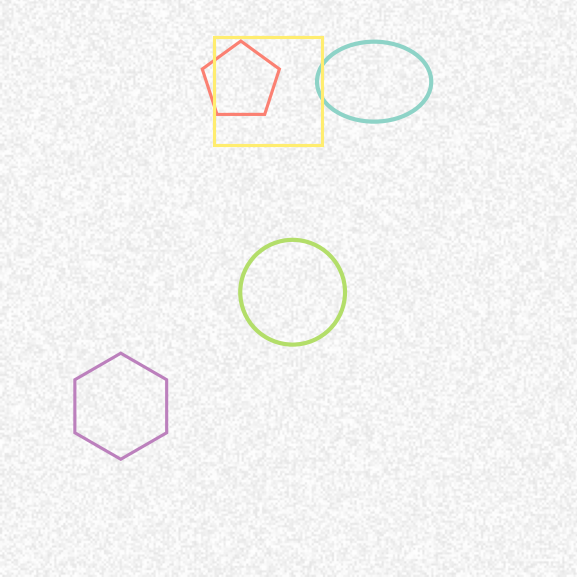[{"shape": "oval", "thickness": 2, "radius": 0.49, "center": [0.648, 0.858]}, {"shape": "pentagon", "thickness": 1.5, "radius": 0.35, "center": [0.417, 0.858]}, {"shape": "circle", "thickness": 2, "radius": 0.45, "center": [0.507, 0.493]}, {"shape": "hexagon", "thickness": 1.5, "radius": 0.46, "center": [0.209, 0.296]}, {"shape": "square", "thickness": 1.5, "radius": 0.47, "center": [0.464, 0.842]}]